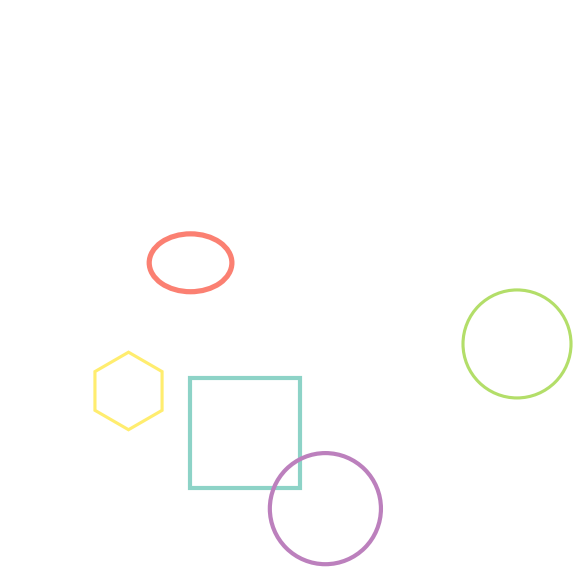[{"shape": "square", "thickness": 2, "radius": 0.48, "center": [0.425, 0.249]}, {"shape": "oval", "thickness": 2.5, "radius": 0.36, "center": [0.33, 0.544]}, {"shape": "circle", "thickness": 1.5, "radius": 0.47, "center": [0.895, 0.404]}, {"shape": "circle", "thickness": 2, "radius": 0.48, "center": [0.563, 0.118]}, {"shape": "hexagon", "thickness": 1.5, "radius": 0.34, "center": [0.223, 0.322]}]